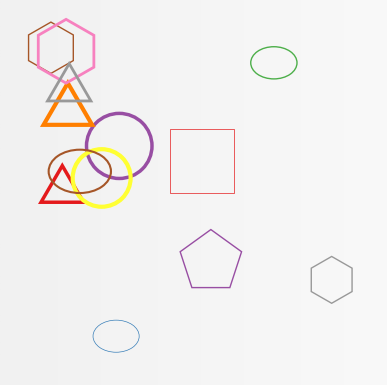[{"shape": "square", "thickness": 0.5, "radius": 0.41, "center": [0.521, 0.582]}, {"shape": "triangle", "thickness": 2.5, "radius": 0.32, "center": [0.161, 0.506]}, {"shape": "oval", "thickness": 0.5, "radius": 0.3, "center": [0.3, 0.127]}, {"shape": "oval", "thickness": 1, "radius": 0.3, "center": [0.707, 0.837]}, {"shape": "pentagon", "thickness": 1, "radius": 0.42, "center": [0.544, 0.32]}, {"shape": "circle", "thickness": 2.5, "radius": 0.42, "center": [0.308, 0.621]}, {"shape": "triangle", "thickness": 3, "radius": 0.36, "center": [0.175, 0.712]}, {"shape": "circle", "thickness": 3, "radius": 0.37, "center": [0.262, 0.538]}, {"shape": "oval", "thickness": 1.5, "radius": 0.4, "center": [0.206, 0.555]}, {"shape": "hexagon", "thickness": 1, "radius": 0.33, "center": [0.131, 0.876]}, {"shape": "hexagon", "thickness": 2, "radius": 0.41, "center": [0.171, 0.867]}, {"shape": "triangle", "thickness": 2, "radius": 0.32, "center": [0.179, 0.77]}, {"shape": "hexagon", "thickness": 1, "radius": 0.3, "center": [0.856, 0.273]}]